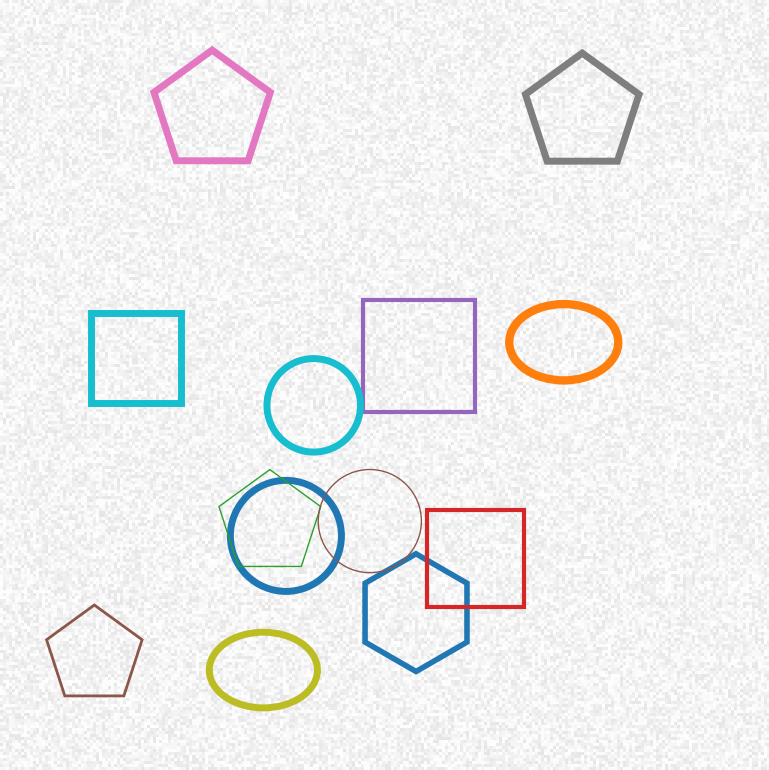[{"shape": "circle", "thickness": 2.5, "radius": 0.36, "center": [0.371, 0.304]}, {"shape": "hexagon", "thickness": 2, "radius": 0.38, "center": [0.54, 0.204]}, {"shape": "oval", "thickness": 3, "radius": 0.35, "center": [0.732, 0.556]}, {"shape": "pentagon", "thickness": 0.5, "radius": 0.35, "center": [0.35, 0.321]}, {"shape": "square", "thickness": 1.5, "radius": 0.32, "center": [0.617, 0.275]}, {"shape": "square", "thickness": 1.5, "radius": 0.36, "center": [0.544, 0.538]}, {"shape": "circle", "thickness": 0.5, "radius": 0.33, "center": [0.48, 0.323]}, {"shape": "pentagon", "thickness": 1, "radius": 0.33, "center": [0.123, 0.149]}, {"shape": "pentagon", "thickness": 2.5, "radius": 0.4, "center": [0.276, 0.855]}, {"shape": "pentagon", "thickness": 2.5, "radius": 0.39, "center": [0.756, 0.853]}, {"shape": "oval", "thickness": 2.5, "radius": 0.35, "center": [0.342, 0.13]}, {"shape": "square", "thickness": 2.5, "radius": 0.29, "center": [0.176, 0.535]}, {"shape": "circle", "thickness": 2.5, "radius": 0.3, "center": [0.407, 0.474]}]